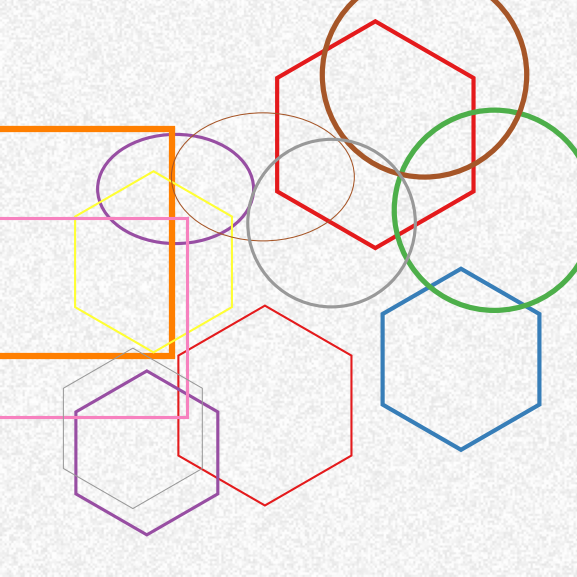[{"shape": "hexagon", "thickness": 1, "radius": 0.87, "center": [0.459, 0.297]}, {"shape": "hexagon", "thickness": 2, "radius": 0.98, "center": [0.65, 0.766]}, {"shape": "hexagon", "thickness": 2, "radius": 0.78, "center": [0.798, 0.377]}, {"shape": "circle", "thickness": 2.5, "radius": 0.87, "center": [0.856, 0.635]}, {"shape": "oval", "thickness": 1.5, "radius": 0.68, "center": [0.304, 0.672]}, {"shape": "hexagon", "thickness": 1.5, "radius": 0.71, "center": [0.254, 0.215]}, {"shape": "square", "thickness": 3, "radius": 0.98, "center": [0.101, 0.579]}, {"shape": "hexagon", "thickness": 1, "radius": 0.78, "center": [0.266, 0.546]}, {"shape": "circle", "thickness": 2.5, "radius": 0.88, "center": [0.735, 0.87]}, {"shape": "oval", "thickness": 0.5, "radius": 0.79, "center": [0.455, 0.693]}, {"shape": "square", "thickness": 1.5, "radius": 0.86, "center": [0.151, 0.449]}, {"shape": "circle", "thickness": 1.5, "radius": 0.73, "center": [0.574, 0.613]}, {"shape": "hexagon", "thickness": 0.5, "radius": 0.69, "center": [0.23, 0.257]}]